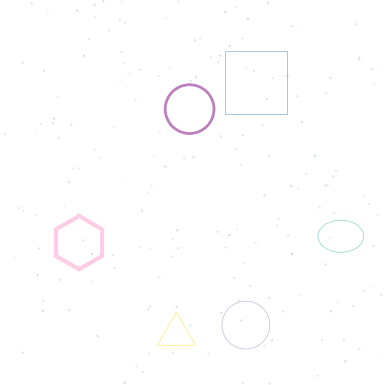[{"shape": "oval", "thickness": 0.5, "radius": 0.3, "center": [0.885, 0.386]}, {"shape": "circle", "thickness": 0.5, "radius": 0.31, "center": [0.639, 0.156]}, {"shape": "square", "thickness": 0.5, "radius": 0.41, "center": [0.665, 0.785]}, {"shape": "hexagon", "thickness": 3, "radius": 0.35, "center": [0.205, 0.37]}, {"shape": "circle", "thickness": 2, "radius": 0.32, "center": [0.492, 0.717]}, {"shape": "triangle", "thickness": 0.5, "radius": 0.29, "center": [0.458, 0.132]}]